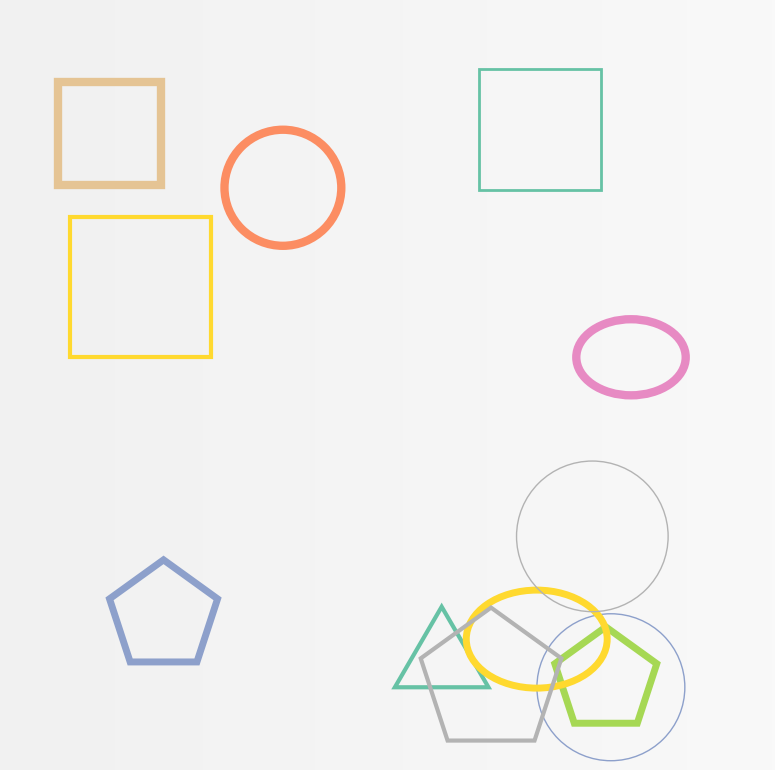[{"shape": "triangle", "thickness": 1.5, "radius": 0.35, "center": [0.57, 0.142]}, {"shape": "square", "thickness": 1, "radius": 0.39, "center": [0.697, 0.832]}, {"shape": "circle", "thickness": 3, "radius": 0.38, "center": [0.365, 0.756]}, {"shape": "circle", "thickness": 0.5, "radius": 0.48, "center": [0.788, 0.107]}, {"shape": "pentagon", "thickness": 2.5, "radius": 0.37, "center": [0.211, 0.2]}, {"shape": "oval", "thickness": 3, "radius": 0.35, "center": [0.814, 0.536]}, {"shape": "pentagon", "thickness": 2.5, "radius": 0.35, "center": [0.782, 0.117]}, {"shape": "square", "thickness": 1.5, "radius": 0.45, "center": [0.181, 0.628]}, {"shape": "oval", "thickness": 2.5, "radius": 0.45, "center": [0.693, 0.17]}, {"shape": "square", "thickness": 3, "radius": 0.33, "center": [0.142, 0.826]}, {"shape": "pentagon", "thickness": 1.5, "radius": 0.48, "center": [0.634, 0.115]}, {"shape": "circle", "thickness": 0.5, "radius": 0.49, "center": [0.764, 0.303]}]